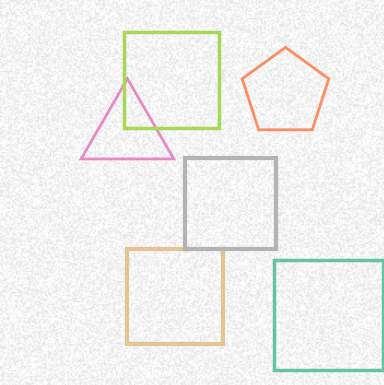[{"shape": "square", "thickness": 2.5, "radius": 0.71, "center": [0.853, 0.182]}, {"shape": "pentagon", "thickness": 2, "radius": 0.59, "center": [0.741, 0.759]}, {"shape": "triangle", "thickness": 2, "radius": 0.7, "center": [0.331, 0.657]}, {"shape": "square", "thickness": 2.5, "radius": 0.62, "center": [0.445, 0.792]}, {"shape": "square", "thickness": 3, "radius": 0.62, "center": [0.455, 0.23]}, {"shape": "square", "thickness": 3, "radius": 0.59, "center": [0.6, 0.471]}]